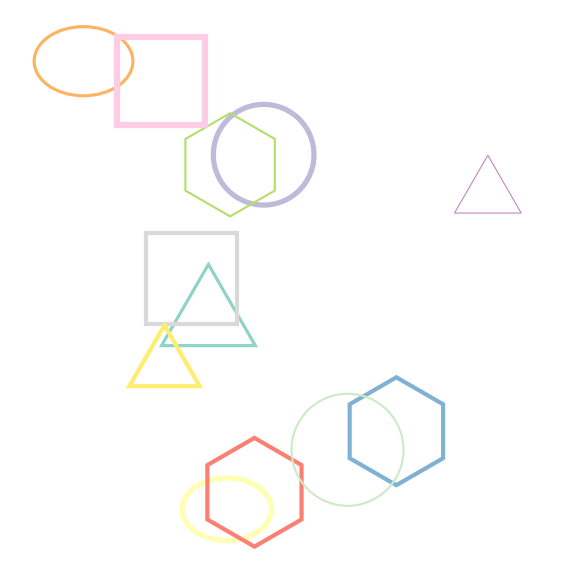[{"shape": "triangle", "thickness": 1.5, "radius": 0.47, "center": [0.361, 0.448]}, {"shape": "oval", "thickness": 2.5, "radius": 0.39, "center": [0.393, 0.117]}, {"shape": "circle", "thickness": 2.5, "radius": 0.44, "center": [0.457, 0.731]}, {"shape": "hexagon", "thickness": 2, "radius": 0.47, "center": [0.441, 0.147]}, {"shape": "hexagon", "thickness": 2, "radius": 0.47, "center": [0.686, 0.252]}, {"shape": "oval", "thickness": 1.5, "radius": 0.43, "center": [0.145, 0.893]}, {"shape": "hexagon", "thickness": 1, "radius": 0.45, "center": [0.398, 0.714]}, {"shape": "square", "thickness": 3, "radius": 0.38, "center": [0.278, 0.859]}, {"shape": "square", "thickness": 2, "radius": 0.39, "center": [0.332, 0.516]}, {"shape": "triangle", "thickness": 0.5, "radius": 0.33, "center": [0.845, 0.664]}, {"shape": "circle", "thickness": 1, "radius": 0.48, "center": [0.602, 0.22]}, {"shape": "triangle", "thickness": 2, "radius": 0.35, "center": [0.285, 0.366]}]